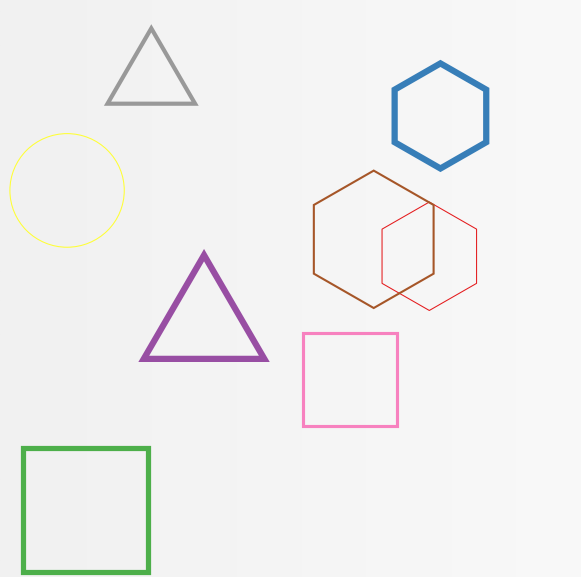[{"shape": "hexagon", "thickness": 0.5, "radius": 0.47, "center": [0.739, 0.555]}, {"shape": "hexagon", "thickness": 3, "radius": 0.45, "center": [0.758, 0.798]}, {"shape": "square", "thickness": 2.5, "radius": 0.54, "center": [0.147, 0.116]}, {"shape": "triangle", "thickness": 3, "radius": 0.6, "center": [0.351, 0.438]}, {"shape": "circle", "thickness": 0.5, "radius": 0.49, "center": [0.115, 0.669]}, {"shape": "hexagon", "thickness": 1, "radius": 0.59, "center": [0.643, 0.585]}, {"shape": "square", "thickness": 1.5, "radius": 0.4, "center": [0.602, 0.343]}, {"shape": "triangle", "thickness": 2, "radius": 0.43, "center": [0.26, 0.863]}]